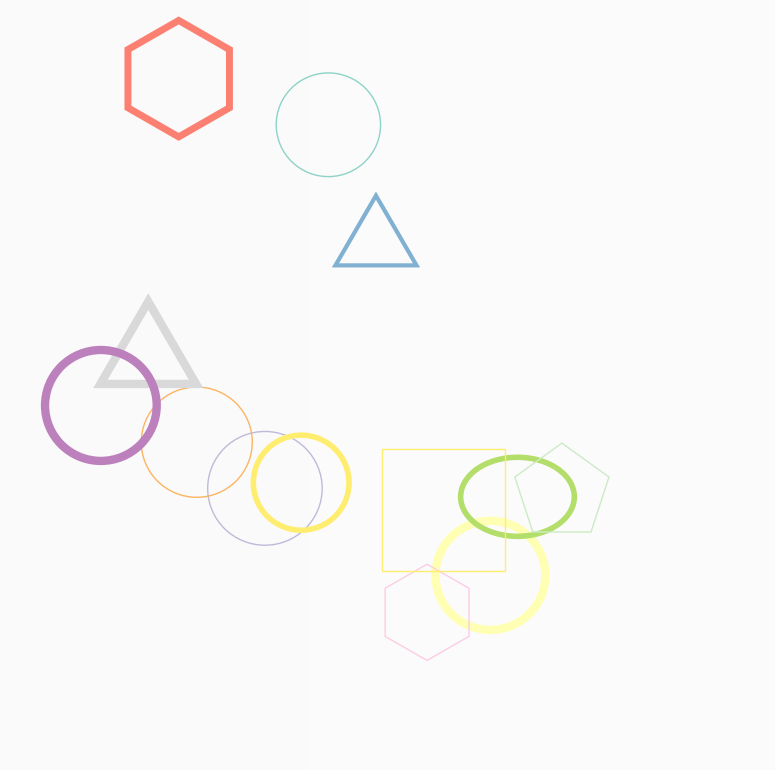[{"shape": "circle", "thickness": 0.5, "radius": 0.34, "center": [0.424, 0.838]}, {"shape": "circle", "thickness": 3, "radius": 0.35, "center": [0.633, 0.253]}, {"shape": "circle", "thickness": 0.5, "radius": 0.37, "center": [0.342, 0.366]}, {"shape": "hexagon", "thickness": 2.5, "radius": 0.38, "center": [0.231, 0.898]}, {"shape": "triangle", "thickness": 1.5, "radius": 0.3, "center": [0.485, 0.686]}, {"shape": "circle", "thickness": 0.5, "radius": 0.36, "center": [0.254, 0.426]}, {"shape": "oval", "thickness": 2, "radius": 0.37, "center": [0.668, 0.355]}, {"shape": "hexagon", "thickness": 0.5, "radius": 0.31, "center": [0.551, 0.205]}, {"shape": "triangle", "thickness": 3, "radius": 0.36, "center": [0.191, 0.537]}, {"shape": "circle", "thickness": 3, "radius": 0.36, "center": [0.13, 0.473]}, {"shape": "pentagon", "thickness": 0.5, "radius": 0.32, "center": [0.725, 0.361]}, {"shape": "square", "thickness": 0.5, "radius": 0.4, "center": [0.572, 0.338]}, {"shape": "circle", "thickness": 2, "radius": 0.31, "center": [0.389, 0.373]}]